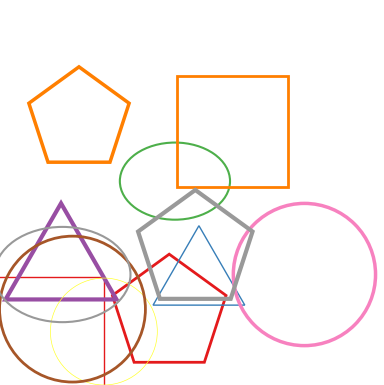[{"shape": "square", "thickness": 1, "radius": 0.83, "center": [0.104, 0.115]}, {"shape": "pentagon", "thickness": 2, "radius": 0.78, "center": [0.44, 0.185]}, {"shape": "triangle", "thickness": 1, "radius": 0.69, "center": [0.517, 0.276]}, {"shape": "oval", "thickness": 1.5, "radius": 0.72, "center": [0.454, 0.53]}, {"shape": "triangle", "thickness": 3, "radius": 0.83, "center": [0.159, 0.305]}, {"shape": "pentagon", "thickness": 2.5, "radius": 0.68, "center": [0.205, 0.689]}, {"shape": "square", "thickness": 2, "radius": 0.72, "center": [0.604, 0.658]}, {"shape": "circle", "thickness": 0.5, "radius": 0.69, "center": [0.27, 0.139]}, {"shape": "circle", "thickness": 2, "radius": 0.95, "center": [0.188, 0.197]}, {"shape": "circle", "thickness": 2.5, "radius": 0.92, "center": [0.791, 0.287]}, {"shape": "oval", "thickness": 1.5, "radius": 0.88, "center": [0.162, 0.287]}, {"shape": "pentagon", "thickness": 3, "radius": 0.78, "center": [0.507, 0.35]}]